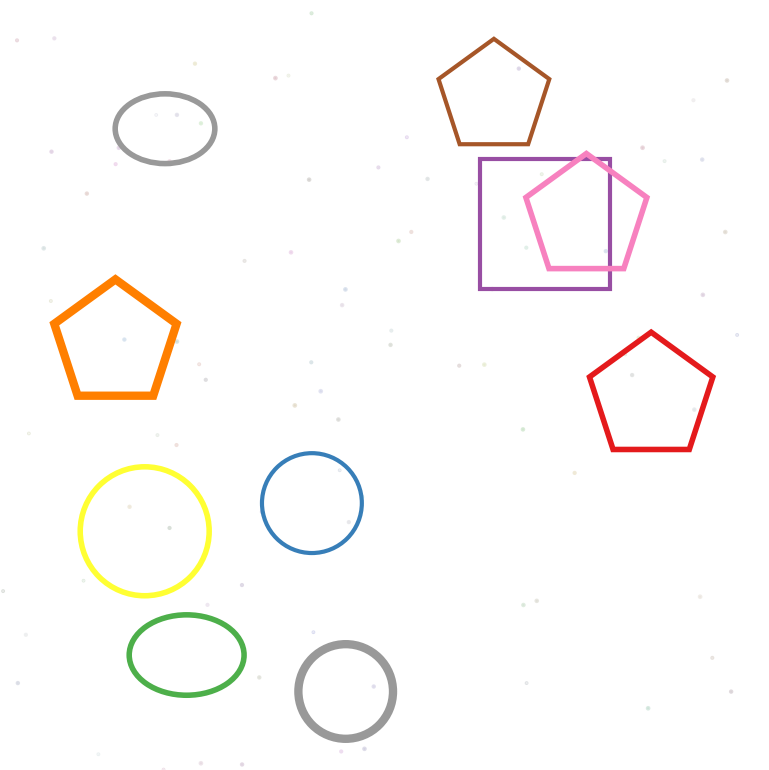[{"shape": "pentagon", "thickness": 2, "radius": 0.42, "center": [0.846, 0.484]}, {"shape": "circle", "thickness": 1.5, "radius": 0.32, "center": [0.405, 0.347]}, {"shape": "oval", "thickness": 2, "radius": 0.37, "center": [0.242, 0.149]}, {"shape": "square", "thickness": 1.5, "radius": 0.42, "center": [0.708, 0.709]}, {"shape": "pentagon", "thickness": 3, "radius": 0.42, "center": [0.15, 0.554]}, {"shape": "circle", "thickness": 2, "radius": 0.42, "center": [0.188, 0.31]}, {"shape": "pentagon", "thickness": 1.5, "radius": 0.38, "center": [0.641, 0.874]}, {"shape": "pentagon", "thickness": 2, "radius": 0.41, "center": [0.762, 0.718]}, {"shape": "oval", "thickness": 2, "radius": 0.32, "center": [0.214, 0.833]}, {"shape": "circle", "thickness": 3, "radius": 0.31, "center": [0.449, 0.102]}]